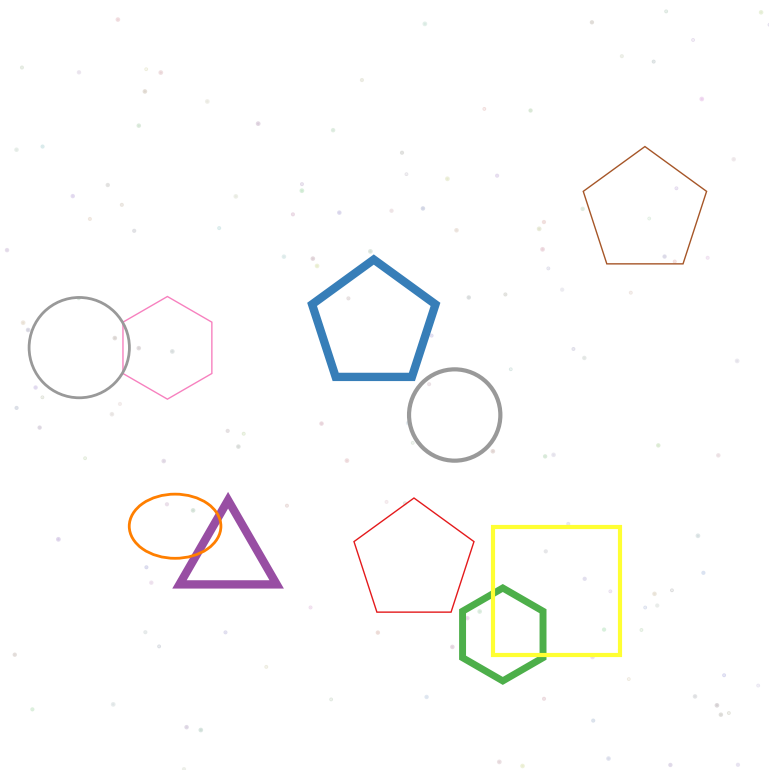[{"shape": "pentagon", "thickness": 0.5, "radius": 0.41, "center": [0.538, 0.271]}, {"shape": "pentagon", "thickness": 3, "radius": 0.42, "center": [0.485, 0.579]}, {"shape": "hexagon", "thickness": 2.5, "radius": 0.3, "center": [0.653, 0.176]}, {"shape": "triangle", "thickness": 3, "radius": 0.36, "center": [0.296, 0.277]}, {"shape": "oval", "thickness": 1, "radius": 0.3, "center": [0.227, 0.317]}, {"shape": "square", "thickness": 1.5, "radius": 0.41, "center": [0.723, 0.233]}, {"shape": "pentagon", "thickness": 0.5, "radius": 0.42, "center": [0.838, 0.725]}, {"shape": "hexagon", "thickness": 0.5, "radius": 0.33, "center": [0.217, 0.548]}, {"shape": "circle", "thickness": 1.5, "radius": 0.3, "center": [0.591, 0.461]}, {"shape": "circle", "thickness": 1, "radius": 0.33, "center": [0.103, 0.549]}]